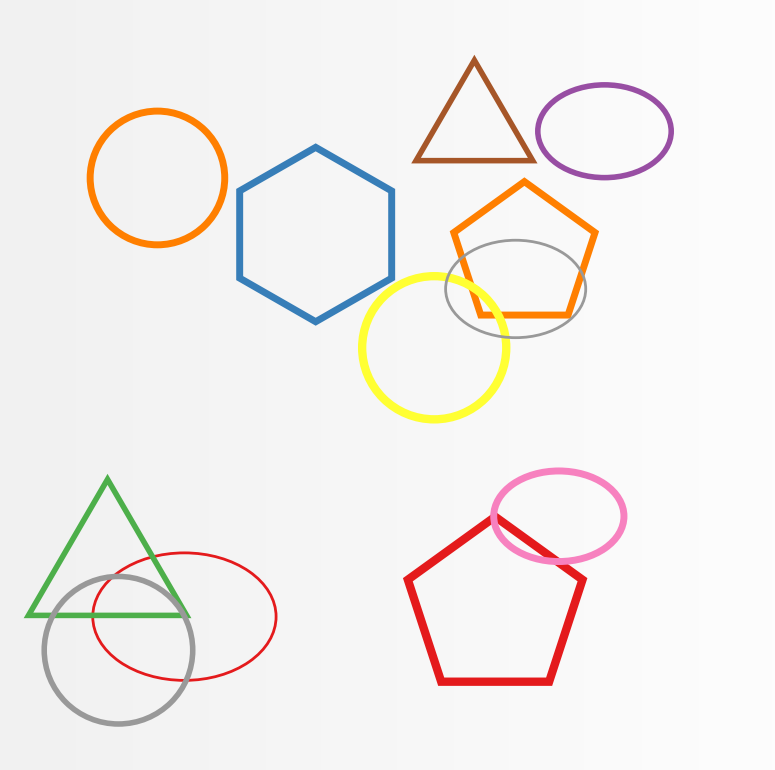[{"shape": "oval", "thickness": 1, "radius": 0.59, "center": [0.238, 0.199]}, {"shape": "pentagon", "thickness": 3, "radius": 0.59, "center": [0.639, 0.211]}, {"shape": "hexagon", "thickness": 2.5, "radius": 0.57, "center": [0.407, 0.695]}, {"shape": "triangle", "thickness": 2, "radius": 0.59, "center": [0.139, 0.26]}, {"shape": "oval", "thickness": 2, "radius": 0.43, "center": [0.78, 0.83]}, {"shape": "pentagon", "thickness": 2.5, "radius": 0.48, "center": [0.677, 0.668]}, {"shape": "circle", "thickness": 2.5, "radius": 0.43, "center": [0.203, 0.769]}, {"shape": "circle", "thickness": 3, "radius": 0.46, "center": [0.56, 0.548]}, {"shape": "triangle", "thickness": 2, "radius": 0.43, "center": [0.612, 0.835]}, {"shape": "oval", "thickness": 2.5, "radius": 0.42, "center": [0.721, 0.33]}, {"shape": "circle", "thickness": 2, "radius": 0.48, "center": [0.153, 0.156]}, {"shape": "oval", "thickness": 1, "radius": 0.45, "center": [0.665, 0.625]}]